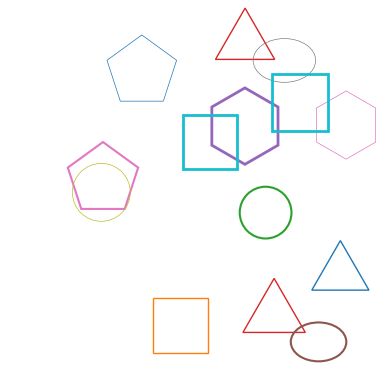[{"shape": "triangle", "thickness": 1, "radius": 0.43, "center": [0.884, 0.289]}, {"shape": "pentagon", "thickness": 0.5, "radius": 0.48, "center": [0.368, 0.814]}, {"shape": "square", "thickness": 1, "radius": 0.36, "center": [0.47, 0.155]}, {"shape": "circle", "thickness": 1.5, "radius": 0.34, "center": [0.69, 0.448]}, {"shape": "triangle", "thickness": 1, "radius": 0.44, "center": [0.637, 0.89]}, {"shape": "triangle", "thickness": 1, "radius": 0.47, "center": [0.712, 0.183]}, {"shape": "hexagon", "thickness": 2, "radius": 0.5, "center": [0.636, 0.672]}, {"shape": "oval", "thickness": 1.5, "radius": 0.36, "center": [0.827, 0.112]}, {"shape": "pentagon", "thickness": 1.5, "radius": 0.48, "center": [0.267, 0.535]}, {"shape": "hexagon", "thickness": 0.5, "radius": 0.44, "center": [0.899, 0.675]}, {"shape": "oval", "thickness": 0.5, "radius": 0.41, "center": [0.739, 0.843]}, {"shape": "circle", "thickness": 0.5, "radius": 0.38, "center": [0.263, 0.5]}, {"shape": "square", "thickness": 2, "radius": 0.35, "center": [0.545, 0.63]}, {"shape": "square", "thickness": 2, "radius": 0.37, "center": [0.779, 0.733]}]